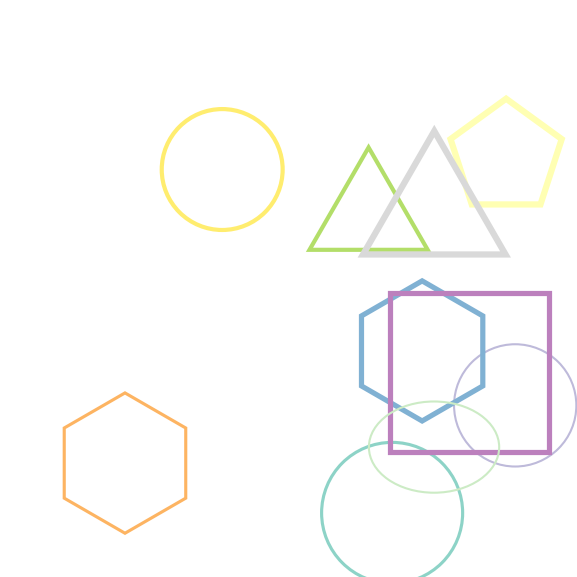[{"shape": "circle", "thickness": 1.5, "radius": 0.61, "center": [0.679, 0.111]}, {"shape": "pentagon", "thickness": 3, "radius": 0.51, "center": [0.876, 0.727]}, {"shape": "circle", "thickness": 1, "radius": 0.53, "center": [0.892, 0.297]}, {"shape": "hexagon", "thickness": 2.5, "radius": 0.61, "center": [0.731, 0.391]}, {"shape": "hexagon", "thickness": 1.5, "radius": 0.61, "center": [0.216, 0.197]}, {"shape": "triangle", "thickness": 2, "radius": 0.59, "center": [0.638, 0.626]}, {"shape": "triangle", "thickness": 3, "radius": 0.71, "center": [0.752, 0.63]}, {"shape": "square", "thickness": 2.5, "radius": 0.69, "center": [0.814, 0.354]}, {"shape": "oval", "thickness": 1, "radius": 0.56, "center": [0.752, 0.225]}, {"shape": "circle", "thickness": 2, "radius": 0.52, "center": [0.385, 0.706]}]